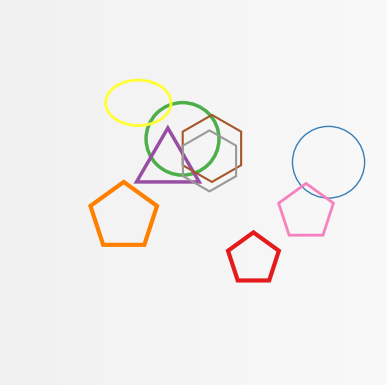[{"shape": "pentagon", "thickness": 3, "radius": 0.34, "center": [0.654, 0.327]}, {"shape": "circle", "thickness": 1, "radius": 0.47, "center": [0.848, 0.579]}, {"shape": "circle", "thickness": 2.5, "radius": 0.47, "center": [0.471, 0.639]}, {"shape": "triangle", "thickness": 2.5, "radius": 0.47, "center": [0.433, 0.574]}, {"shape": "pentagon", "thickness": 3, "radius": 0.45, "center": [0.319, 0.437]}, {"shape": "oval", "thickness": 2, "radius": 0.42, "center": [0.357, 0.733]}, {"shape": "hexagon", "thickness": 1.5, "radius": 0.44, "center": [0.547, 0.614]}, {"shape": "pentagon", "thickness": 2, "radius": 0.37, "center": [0.79, 0.449]}, {"shape": "hexagon", "thickness": 1.5, "radius": 0.4, "center": [0.541, 0.582]}]